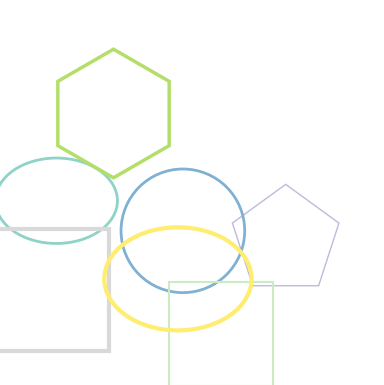[{"shape": "oval", "thickness": 2, "radius": 0.79, "center": [0.147, 0.479]}, {"shape": "pentagon", "thickness": 1, "radius": 0.73, "center": [0.742, 0.376]}, {"shape": "circle", "thickness": 2, "radius": 0.8, "center": [0.475, 0.4]}, {"shape": "hexagon", "thickness": 2.5, "radius": 0.83, "center": [0.295, 0.705]}, {"shape": "square", "thickness": 3, "radius": 0.79, "center": [0.126, 0.247]}, {"shape": "square", "thickness": 1.5, "radius": 0.67, "center": [0.573, 0.133]}, {"shape": "oval", "thickness": 3, "radius": 0.96, "center": [0.462, 0.276]}]